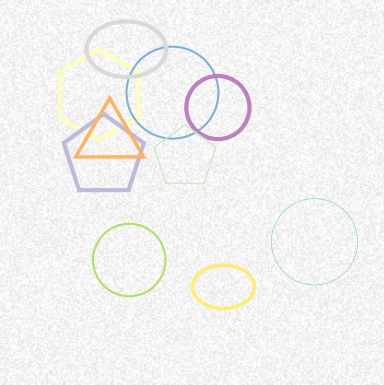[{"shape": "circle", "thickness": 0.5, "radius": 0.56, "center": [0.817, 0.372]}, {"shape": "hexagon", "thickness": 2.5, "radius": 0.59, "center": [0.257, 0.753]}, {"shape": "pentagon", "thickness": 3, "radius": 0.55, "center": [0.27, 0.595]}, {"shape": "circle", "thickness": 1.5, "radius": 0.6, "center": [0.448, 0.759]}, {"shape": "triangle", "thickness": 2.5, "radius": 0.51, "center": [0.285, 0.643]}, {"shape": "circle", "thickness": 1.5, "radius": 0.47, "center": [0.336, 0.325]}, {"shape": "oval", "thickness": 3, "radius": 0.52, "center": [0.328, 0.872]}, {"shape": "circle", "thickness": 3, "radius": 0.41, "center": [0.566, 0.721]}, {"shape": "pentagon", "thickness": 1, "radius": 0.42, "center": [0.481, 0.592]}, {"shape": "oval", "thickness": 2.5, "radius": 0.4, "center": [0.58, 0.255]}]